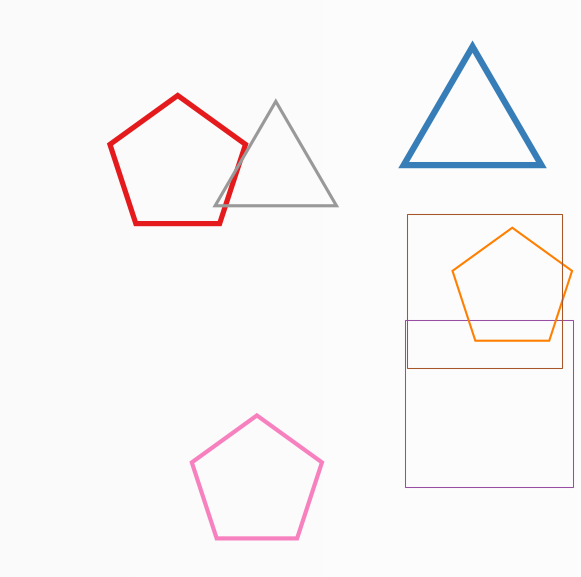[{"shape": "pentagon", "thickness": 2.5, "radius": 0.61, "center": [0.306, 0.711]}, {"shape": "triangle", "thickness": 3, "radius": 0.68, "center": [0.813, 0.782]}, {"shape": "square", "thickness": 0.5, "radius": 0.72, "center": [0.842, 0.301]}, {"shape": "pentagon", "thickness": 1, "radius": 0.54, "center": [0.881, 0.497]}, {"shape": "square", "thickness": 0.5, "radius": 0.66, "center": [0.833, 0.495]}, {"shape": "pentagon", "thickness": 2, "radius": 0.59, "center": [0.442, 0.162]}, {"shape": "triangle", "thickness": 1.5, "radius": 0.6, "center": [0.474, 0.703]}]